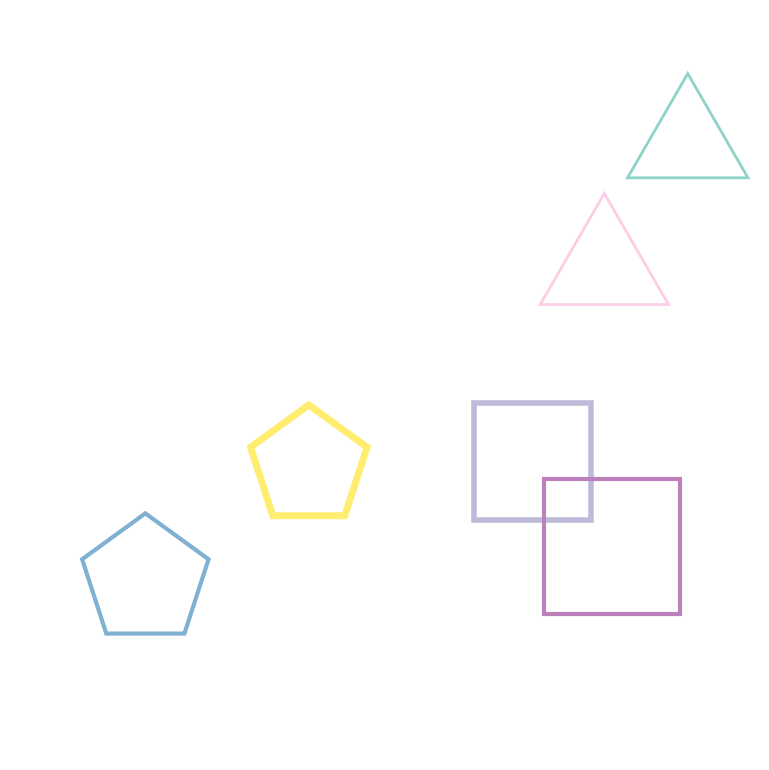[{"shape": "triangle", "thickness": 1, "radius": 0.45, "center": [0.893, 0.814]}, {"shape": "square", "thickness": 2, "radius": 0.38, "center": [0.692, 0.401]}, {"shape": "pentagon", "thickness": 1.5, "radius": 0.43, "center": [0.189, 0.247]}, {"shape": "triangle", "thickness": 1, "radius": 0.48, "center": [0.785, 0.653]}, {"shape": "square", "thickness": 1.5, "radius": 0.44, "center": [0.795, 0.29]}, {"shape": "pentagon", "thickness": 2.5, "radius": 0.4, "center": [0.401, 0.395]}]